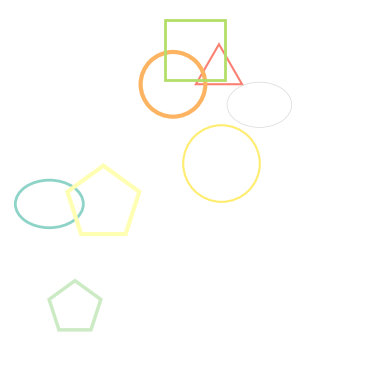[{"shape": "oval", "thickness": 2, "radius": 0.44, "center": [0.128, 0.47]}, {"shape": "pentagon", "thickness": 3, "radius": 0.49, "center": [0.268, 0.471]}, {"shape": "triangle", "thickness": 1.5, "radius": 0.35, "center": [0.569, 0.816]}, {"shape": "circle", "thickness": 3, "radius": 0.42, "center": [0.449, 0.781]}, {"shape": "square", "thickness": 2, "radius": 0.38, "center": [0.506, 0.87]}, {"shape": "oval", "thickness": 0.5, "radius": 0.42, "center": [0.674, 0.728]}, {"shape": "pentagon", "thickness": 2.5, "radius": 0.35, "center": [0.195, 0.2]}, {"shape": "circle", "thickness": 1.5, "radius": 0.5, "center": [0.575, 0.575]}]